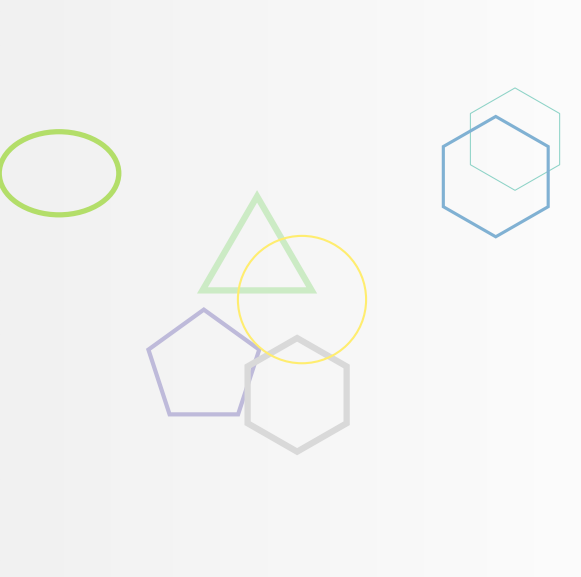[{"shape": "hexagon", "thickness": 0.5, "radius": 0.44, "center": [0.886, 0.758]}, {"shape": "pentagon", "thickness": 2, "radius": 0.5, "center": [0.351, 0.363]}, {"shape": "hexagon", "thickness": 1.5, "radius": 0.52, "center": [0.853, 0.693]}, {"shape": "oval", "thickness": 2.5, "radius": 0.51, "center": [0.102, 0.699]}, {"shape": "hexagon", "thickness": 3, "radius": 0.49, "center": [0.511, 0.315]}, {"shape": "triangle", "thickness": 3, "radius": 0.54, "center": [0.442, 0.551]}, {"shape": "circle", "thickness": 1, "radius": 0.55, "center": [0.52, 0.48]}]